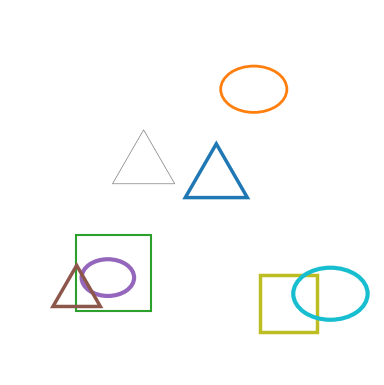[{"shape": "triangle", "thickness": 2.5, "radius": 0.47, "center": [0.562, 0.533]}, {"shape": "oval", "thickness": 2, "radius": 0.43, "center": [0.659, 0.768]}, {"shape": "square", "thickness": 1.5, "radius": 0.49, "center": [0.295, 0.291]}, {"shape": "oval", "thickness": 3, "radius": 0.34, "center": [0.28, 0.279]}, {"shape": "triangle", "thickness": 2.5, "radius": 0.36, "center": [0.199, 0.24]}, {"shape": "triangle", "thickness": 0.5, "radius": 0.47, "center": [0.373, 0.569]}, {"shape": "square", "thickness": 2.5, "radius": 0.37, "center": [0.748, 0.211]}, {"shape": "oval", "thickness": 3, "radius": 0.48, "center": [0.858, 0.237]}]